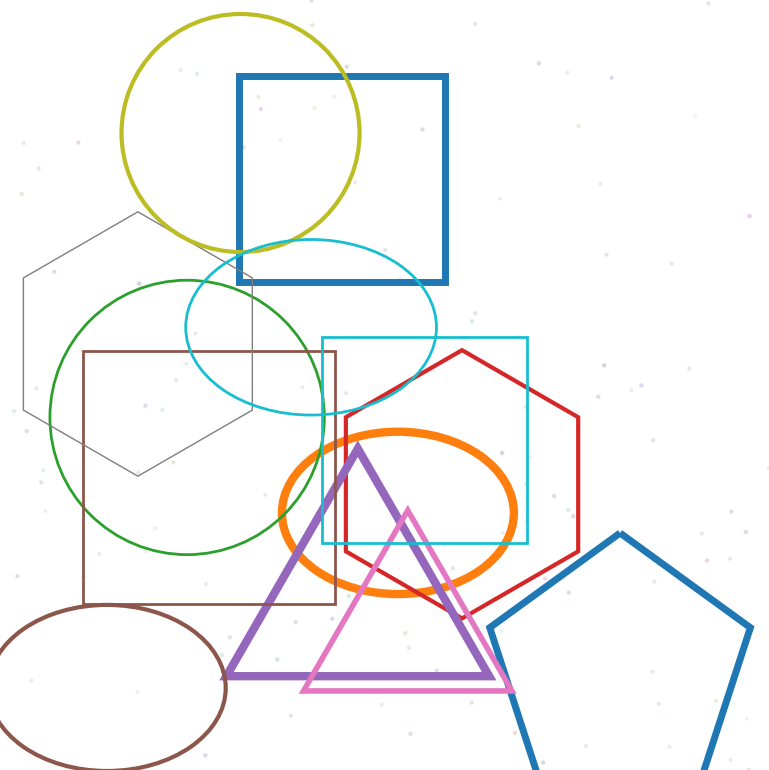[{"shape": "square", "thickness": 2.5, "radius": 0.67, "center": [0.444, 0.768]}, {"shape": "pentagon", "thickness": 2.5, "radius": 0.89, "center": [0.805, 0.13]}, {"shape": "oval", "thickness": 3, "radius": 0.75, "center": [0.517, 0.334]}, {"shape": "circle", "thickness": 1, "radius": 0.89, "center": [0.243, 0.458]}, {"shape": "hexagon", "thickness": 1.5, "radius": 0.87, "center": [0.6, 0.371]}, {"shape": "triangle", "thickness": 3, "radius": 0.98, "center": [0.465, 0.22]}, {"shape": "oval", "thickness": 1.5, "radius": 0.77, "center": [0.139, 0.107]}, {"shape": "square", "thickness": 1, "radius": 0.82, "center": [0.271, 0.38]}, {"shape": "triangle", "thickness": 2, "radius": 0.78, "center": [0.53, 0.181]}, {"shape": "hexagon", "thickness": 0.5, "radius": 0.86, "center": [0.179, 0.553]}, {"shape": "circle", "thickness": 1.5, "radius": 0.77, "center": [0.312, 0.827]}, {"shape": "square", "thickness": 1, "radius": 0.67, "center": [0.551, 0.429]}, {"shape": "oval", "thickness": 1, "radius": 0.81, "center": [0.404, 0.575]}]